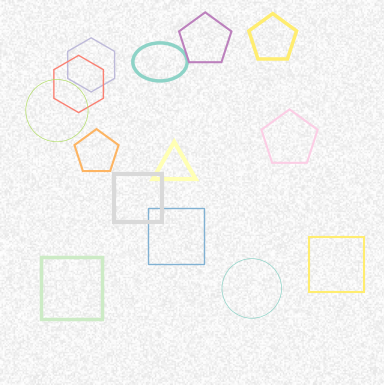[{"shape": "oval", "thickness": 2.5, "radius": 0.35, "center": [0.416, 0.839]}, {"shape": "circle", "thickness": 0.5, "radius": 0.39, "center": [0.654, 0.251]}, {"shape": "triangle", "thickness": 3, "radius": 0.32, "center": [0.453, 0.567]}, {"shape": "hexagon", "thickness": 1, "radius": 0.35, "center": [0.237, 0.831]}, {"shape": "hexagon", "thickness": 1, "radius": 0.37, "center": [0.204, 0.782]}, {"shape": "square", "thickness": 1, "radius": 0.36, "center": [0.457, 0.387]}, {"shape": "pentagon", "thickness": 1.5, "radius": 0.3, "center": [0.251, 0.604]}, {"shape": "circle", "thickness": 0.5, "radius": 0.4, "center": [0.148, 0.713]}, {"shape": "pentagon", "thickness": 1.5, "radius": 0.38, "center": [0.752, 0.639]}, {"shape": "square", "thickness": 3, "radius": 0.31, "center": [0.358, 0.486]}, {"shape": "pentagon", "thickness": 1.5, "radius": 0.36, "center": [0.533, 0.896]}, {"shape": "square", "thickness": 2.5, "radius": 0.4, "center": [0.187, 0.252]}, {"shape": "square", "thickness": 1.5, "radius": 0.36, "center": [0.874, 0.312]}, {"shape": "pentagon", "thickness": 2.5, "radius": 0.33, "center": [0.708, 0.9]}]